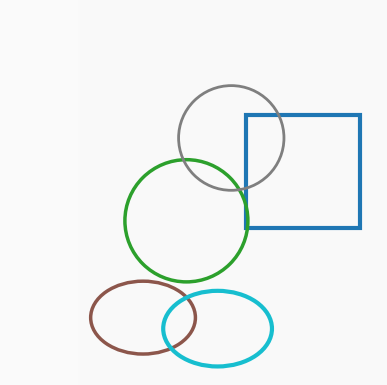[{"shape": "square", "thickness": 3, "radius": 0.73, "center": [0.783, 0.554]}, {"shape": "circle", "thickness": 2.5, "radius": 0.79, "center": [0.481, 0.427]}, {"shape": "oval", "thickness": 2.5, "radius": 0.68, "center": [0.369, 0.175]}, {"shape": "circle", "thickness": 2, "radius": 0.68, "center": [0.597, 0.642]}, {"shape": "oval", "thickness": 3, "radius": 0.7, "center": [0.562, 0.146]}]